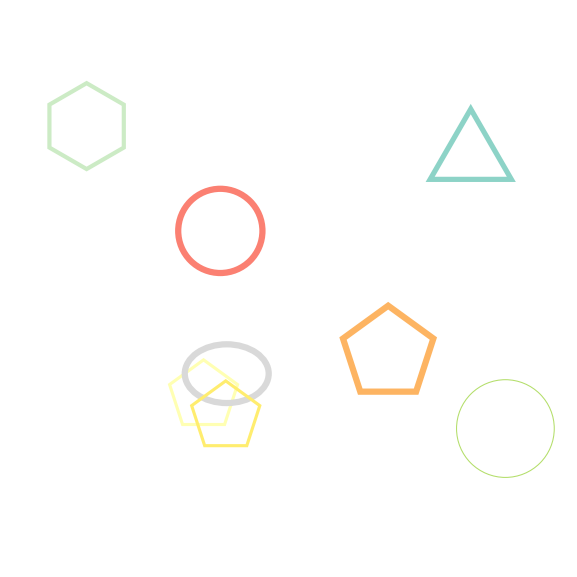[{"shape": "triangle", "thickness": 2.5, "radius": 0.41, "center": [0.815, 0.729]}, {"shape": "pentagon", "thickness": 1.5, "radius": 0.31, "center": [0.353, 0.314]}, {"shape": "circle", "thickness": 3, "radius": 0.36, "center": [0.382, 0.599]}, {"shape": "pentagon", "thickness": 3, "radius": 0.41, "center": [0.672, 0.388]}, {"shape": "circle", "thickness": 0.5, "radius": 0.42, "center": [0.875, 0.257]}, {"shape": "oval", "thickness": 3, "radius": 0.36, "center": [0.393, 0.352]}, {"shape": "hexagon", "thickness": 2, "radius": 0.37, "center": [0.15, 0.781]}, {"shape": "pentagon", "thickness": 1.5, "radius": 0.31, "center": [0.391, 0.278]}]